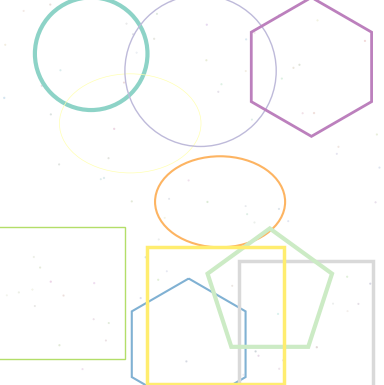[{"shape": "circle", "thickness": 3, "radius": 0.73, "center": [0.237, 0.86]}, {"shape": "oval", "thickness": 0.5, "radius": 0.92, "center": [0.338, 0.68]}, {"shape": "circle", "thickness": 1, "radius": 0.98, "center": [0.521, 0.816]}, {"shape": "hexagon", "thickness": 1.5, "radius": 0.85, "center": [0.49, 0.106]}, {"shape": "oval", "thickness": 1.5, "radius": 0.84, "center": [0.572, 0.476]}, {"shape": "square", "thickness": 1, "radius": 0.86, "center": [0.154, 0.238]}, {"shape": "square", "thickness": 2.5, "radius": 0.87, "center": [0.795, 0.147]}, {"shape": "hexagon", "thickness": 2, "radius": 0.9, "center": [0.809, 0.826]}, {"shape": "pentagon", "thickness": 3, "radius": 0.85, "center": [0.701, 0.237]}, {"shape": "square", "thickness": 2.5, "radius": 0.89, "center": [0.56, 0.181]}]